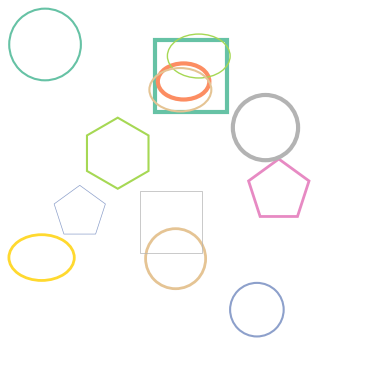[{"shape": "circle", "thickness": 1.5, "radius": 0.47, "center": [0.117, 0.884]}, {"shape": "square", "thickness": 3, "radius": 0.47, "center": [0.495, 0.802]}, {"shape": "oval", "thickness": 3, "radius": 0.33, "center": [0.477, 0.788]}, {"shape": "circle", "thickness": 1.5, "radius": 0.35, "center": [0.667, 0.196]}, {"shape": "pentagon", "thickness": 0.5, "radius": 0.35, "center": [0.207, 0.449]}, {"shape": "pentagon", "thickness": 2, "radius": 0.41, "center": [0.724, 0.504]}, {"shape": "oval", "thickness": 1, "radius": 0.41, "center": [0.516, 0.854]}, {"shape": "hexagon", "thickness": 1.5, "radius": 0.46, "center": [0.306, 0.602]}, {"shape": "oval", "thickness": 2, "radius": 0.42, "center": [0.108, 0.331]}, {"shape": "oval", "thickness": 1.5, "radius": 0.4, "center": [0.468, 0.767]}, {"shape": "circle", "thickness": 2, "radius": 0.39, "center": [0.456, 0.328]}, {"shape": "circle", "thickness": 3, "radius": 0.42, "center": [0.69, 0.669]}, {"shape": "square", "thickness": 0.5, "radius": 0.4, "center": [0.445, 0.423]}]